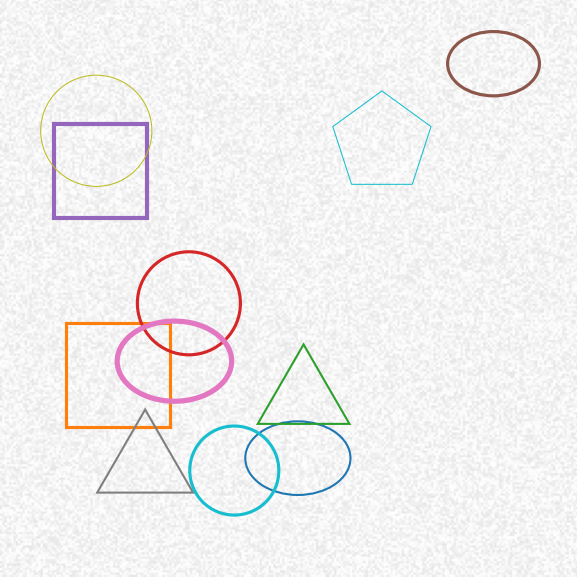[{"shape": "oval", "thickness": 1, "radius": 0.46, "center": [0.516, 0.206]}, {"shape": "square", "thickness": 1.5, "radius": 0.45, "center": [0.205, 0.35]}, {"shape": "triangle", "thickness": 1, "radius": 0.46, "center": [0.526, 0.311]}, {"shape": "circle", "thickness": 1.5, "radius": 0.45, "center": [0.327, 0.474]}, {"shape": "square", "thickness": 2, "radius": 0.41, "center": [0.174, 0.702]}, {"shape": "oval", "thickness": 1.5, "radius": 0.4, "center": [0.855, 0.889]}, {"shape": "oval", "thickness": 2.5, "radius": 0.5, "center": [0.302, 0.374]}, {"shape": "triangle", "thickness": 1, "radius": 0.48, "center": [0.251, 0.194]}, {"shape": "circle", "thickness": 0.5, "radius": 0.48, "center": [0.167, 0.773]}, {"shape": "pentagon", "thickness": 0.5, "radius": 0.45, "center": [0.661, 0.752]}, {"shape": "circle", "thickness": 1.5, "radius": 0.39, "center": [0.406, 0.184]}]